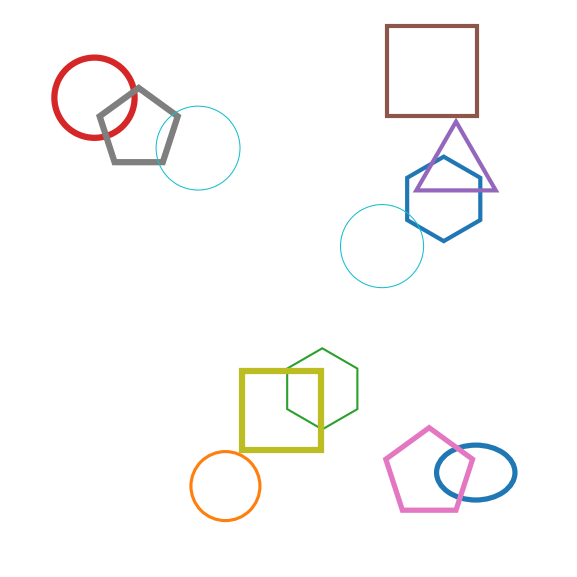[{"shape": "oval", "thickness": 2.5, "radius": 0.34, "center": [0.824, 0.181]}, {"shape": "hexagon", "thickness": 2, "radius": 0.37, "center": [0.768, 0.655]}, {"shape": "circle", "thickness": 1.5, "radius": 0.3, "center": [0.39, 0.157]}, {"shape": "hexagon", "thickness": 1, "radius": 0.35, "center": [0.558, 0.326]}, {"shape": "circle", "thickness": 3, "radius": 0.35, "center": [0.164, 0.83]}, {"shape": "triangle", "thickness": 2, "radius": 0.4, "center": [0.79, 0.709]}, {"shape": "square", "thickness": 2, "radius": 0.39, "center": [0.748, 0.876]}, {"shape": "pentagon", "thickness": 2.5, "radius": 0.39, "center": [0.743, 0.18]}, {"shape": "pentagon", "thickness": 3, "radius": 0.36, "center": [0.24, 0.776]}, {"shape": "square", "thickness": 3, "radius": 0.34, "center": [0.487, 0.288]}, {"shape": "circle", "thickness": 0.5, "radius": 0.36, "center": [0.662, 0.573]}, {"shape": "circle", "thickness": 0.5, "radius": 0.36, "center": [0.343, 0.743]}]